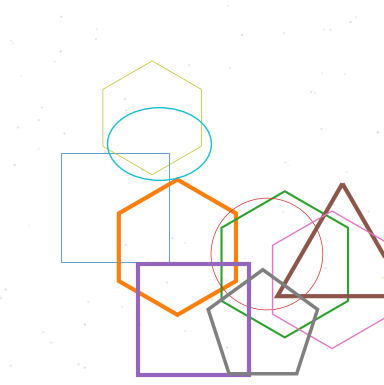[{"shape": "square", "thickness": 0.5, "radius": 0.71, "center": [0.299, 0.462]}, {"shape": "hexagon", "thickness": 3, "radius": 0.88, "center": [0.461, 0.358]}, {"shape": "hexagon", "thickness": 1.5, "radius": 0.95, "center": [0.74, 0.313]}, {"shape": "circle", "thickness": 0.5, "radius": 0.73, "center": [0.693, 0.34]}, {"shape": "square", "thickness": 3, "radius": 0.72, "center": [0.502, 0.169]}, {"shape": "triangle", "thickness": 3, "radius": 0.98, "center": [0.889, 0.328]}, {"shape": "hexagon", "thickness": 1, "radius": 0.89, "center": [0.863, 0.273]}, {"shape": "pentagon", "thickness": 2.5, "radius": 0.75, "center": [0.683, 0.15]}, {"shape": "hexagon", "thickness": 0.5, "radius": 0.74, "center": [0.395, 0.694]}, {"shape": "oval", "thickness": 1, "radius": 0.67, "center": [0.414, 0.626]}]